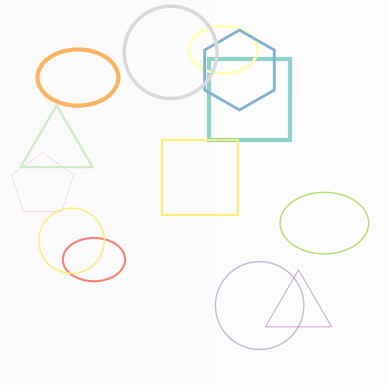[{"shape": "square", "thickness": 3, "radius": 0.53, "center": [0.644, 0.741]}, {"shape": "oval", "thickness": 2, "radius": 0.44, "center": [0.576, 0.871]}, {"shape": "circle", "thickness": 1, "radius": 0.57, "center": [0.67, 0.206]}, {"shape": "oval", "thickness": 1.5, "radius": 0.4, "center": [0.242, 0.326]}, {"shape": "hexagon", "thickness": 2, "radius": 0.52, "center": [0.618, 0.818]}, {"shape": "oval", "thickness": 3, "radius": 0.52, "center": [0.201, 0.799]}, {"shape": "oval", "thickness": 1, "radius": 0.57, "center": [0.837, 0.421]}, {"shape": "pentagon", "thickness": 0.5, "radius": 0.42, "center": [0.11, 0.519]}, {"shape": "circle", "thickness": 2.5, "radius": 0.6, "center": [0.44, 0.864]}, {"shape": "triangle", "thickness": 0.5, "radius": 0.49, "center": [0.77, 0.2]}, {"shape": "triangle", "thickness": 1.5, "radius": 0.54, "center": [0.146, 0.619]}, {"shape": "circle", "thickness": 1, "radius": 0.42, "center": [0.185, 0.375]}, {"shape": "square", "thickness": 1.5, "radius": 0.49, "center": [0.516, 0.539]}]